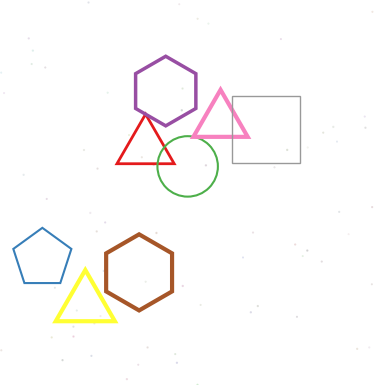[{"shape": "triangle", "thickness": 2, "radius": 0.43, "center": [0.378, 0.618]}, {"shape": "pentagon", "thickness": 1.5, "radius": 0.4, "center": [0.11, 0.329]}, {"shape": "circle", "thickness": 1.5, "radius": 0.39, "center": [0.487, 0.568]}, {"shape": "hexagon", "thickness": 2.5, "radius": 0.45, "center": [0.43, 0.763]}, {"shape": "triangle", "thickness": 3, "radius": 0.44, "center": [0.222, 0.21]}, {"shape": "hexagon", "thickness": 3, "radius": 0.49, "center": [0.361, 0.293]}, {"shape": "triangle", "thickness": 3, "radius": 0.41, "center": [0.573, 0.685]}, {"shape": "square", "thickness": 1, "radius": 0.44, "center": [0.692, 0.664]}]